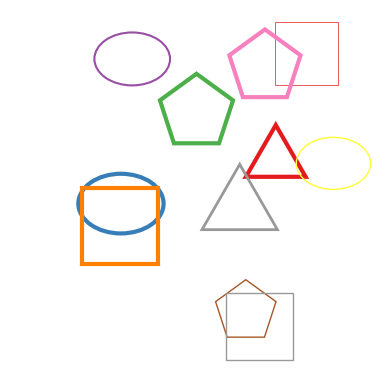[{"shape": "square", "thickness": 0.5, "radius": 0.41, "center": [0.795, 0.862]}, {"shape": "triangle", "thickness": 3, "radius": 0.45, "center": [0.716, 0.586]}, {"shape": "oval", "thickness": 3, "radius": 0.55, "center": [0.314, 0.471]}, {"shape": "pentagon", "thickness": 3, "radius": 0.5, "center": [0.51, 0.709]}, {"shape": "oval", "thickness": 1.5, "radius": 0.49, "center": [0.343, 0.847]}, {"shape": "square", "thickness": 3, "radius": 0.49, "center": [0.312, 0.413]}, {"shape": "oval", "thickness": 1, "radius": 0.48, "center": [0.866, 0.576]}, {"shape": "pentagon", "thickness": 1, "radius": 0.41, "center": [0.638, 0.191]}, {"shape": "pentagon", "thickness": 3, "radius": 0.49, "center": [0.688, 0.826]}, {"shape": "square", "thickness": 1, "radius": 0.44, "center": [0.674, 0.153]}, {"shape": "triangle", "thickness": 2, "radius": 0.57, "center": [0.623, 0.46]}]